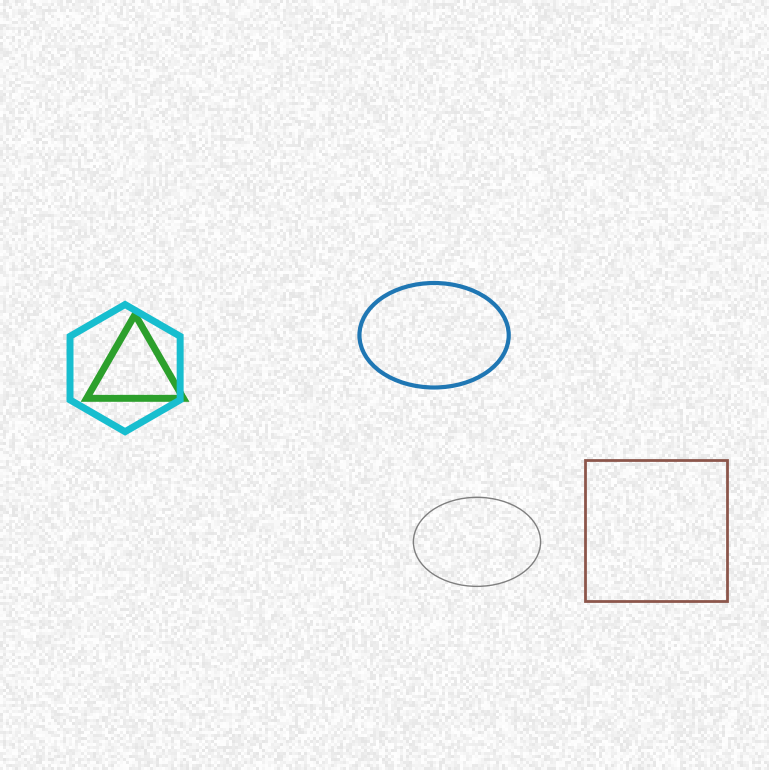[{"shape": "oval", "thickness": 1.5, "radius": 0.48, "center": [0.564, 0.565]}, {"shape": "triangle", "thickness": 2.5, "radius": 0.36, "center": [0.175, 0.519]}, {"shape": "square", "thickness": 1, "radius": 0.46, "center": [0.852, 0.311]}, {"shape": "oval", "thickness": 0.5, "radius": 0.41, "center": [0.619, 0.296]}, {"shape": "hexagon", "thickness": 2.5, "radius": 0.41, "center": [0.162, 0.522]}]